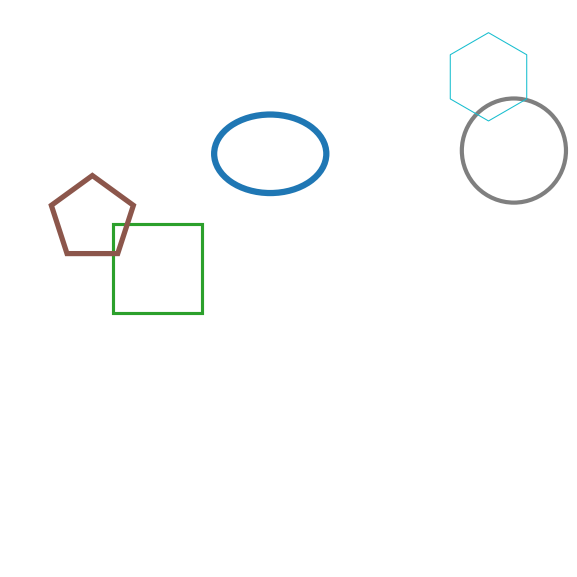[{"shape": "oval", "thickness": 3, "radius": 0.49, "center": [0.468, 0.733]}, {"shape": "square", "thickness": 1.5, "radius": 0.39, "center": [0.273, 0.535]}, {"shape": "pentagon", "thickness": 2.5, "radius": 0.37, "center": [0.16, 0.62]}, {"shape": "circle", "thickness": 2, "radius": 0.45, "center": [0.89, 0.738]}, {"shape": "hexagon", "thickness": 0.5, "radius": 0.38, "center": [0.846, 0.866]}]